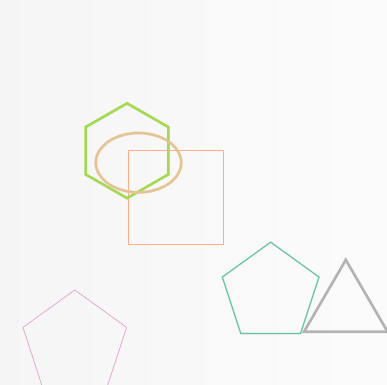[{"shape": "pentagon", "thickness": 1, "radius": 0.66, "center": [0.698, 0.24]}, {"shape": "square", "thickness": 0.5, "radius": 0.61, "center": [0.454, 0.488]}, {"shape": "pentagon", "thickness": 0.5, "radius": 0.7, "center": [0.193, 0.106]}, {"shape": "hexagon", "thickness": 2, "radius": 0.62, "center": [0.328, 0.608]}, {"shape": "oval", "thickness": 2, "radius": 0.55, "center": [0.357, 0.577]}, {"shape": "triangle", "thickness": 2, "radius": 0.62, "center": [0.892, 0.201]}]